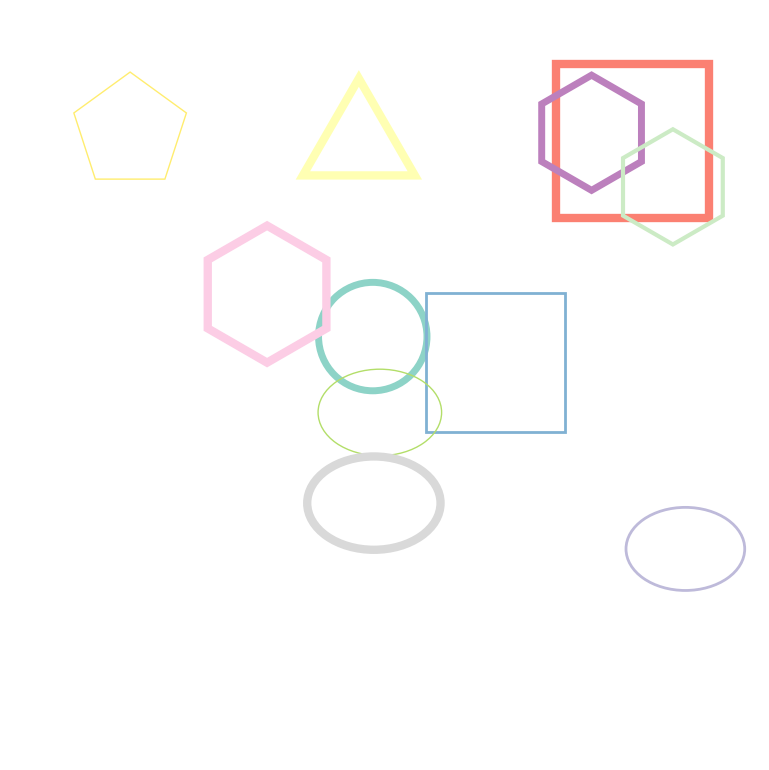[{"shape": "circle", "thickness": 2.5, "radius": 0.35, "center": [0.484, 0.563]}, {"shape": "triangle", "thickness": 3, "radius": 0.42, "center": [0.466, 0.814]}, {"shape": "oval", "thickness": 1, "radius": 0.39, "center": [0.89, 0.287]}, {"shape": "square", "thickness": 3, "radius": 0.5, "center": [0.821, 0.817]}, {"shape": "square", "thickness": 1, "radius": 0.45, "center": [0.643, 0.529]}, {"shape": "oval", "thickness": 0.5, "radius": 0.4, "center": [0.493, 0.464]}, {"shape": "hexagon", "thickness": 3, "radius": 0.44, "center": [0.347, 0.618]}, {"shape": "oval", "thickness": 3, "radius": 0.43, "center": [0.486, 0.347]}, {"shape": "hexagon", "thickness": 2.5, "radius": 0.37, "center": [0.768, 0.828]}, {"shape": "hexagon", "thickness": 1.5, "radius": 0.37, "center": [0.874, 0.757]}, {"shape": "pentagon", "thickness": 0.5, "radius": 0.38, "center": [0.169, 0.83]}]